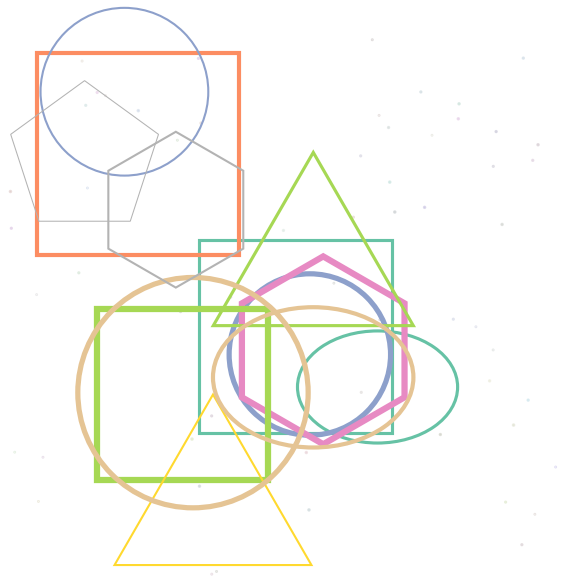[{"shape": "square", "thickness": 1.5, "radius": 0.83, "center": [0.512, 0.416]}, {"shape": "oval", "thickness": 1.5, "radius": 0.69, "center": [0.654, 0.329]}, {"shape": "square", "thickness": 2, "radius": 0.88, "center": [0.239, 0.732]}, {"shape": "circle", "thickness": 1, "radius": 0.73, "center": [0.215, 0.84]}, {"shape": "circle", "thickness": 2.5, "radius": 0.7, "center": [0.537, 0.385]}, {"shape": "hexagon", "thickness": 3, "radius": 0.81, "center": [0.56, 0.393]}, {"shape": "square", "thickness": 3, "radius": 0.74, "center": [0.316, 0.316]}, {"shape": "triangle", "thickness": 1.5, "radius": 1.0, "center": [0.542, 0.535]}, {"shape": "triangle", "thickness": 1, "radius": 0.98, "center": [0.369, 0.119]}, {"shape": "oval", "thickness": 2, "radius": 0.87, "center": [0.542, 0.346]}, {"shape": "circle", "thickness": 2.5, "radius": 1.0, "center": [0.334, 0.319]}, {"shape": "pentagon", "thickness": 0.5, "radius": 0.67, "center": [0.146, 0.725]}, {"shape": "hexagon", "thickness": 1, "radius": 0.67, "center": [0.304, 0.636]}]